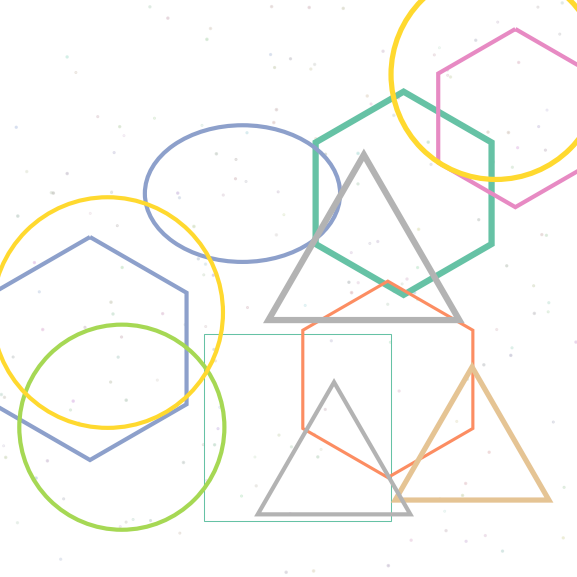[{"shape": "hexagon", "thickness": 3, "radius": 0.88, "center": [0.699, 0.665]}, {"shape": "square", "thickness": 0.5, "radius": 0.81, "center": [0.515, 0.259]}, {"shape": "hexagon", "thickness": 1.5, "radius": 0.85, "center": [0.672, 0.342]}, {"shape": "hexagon", "thickness": 2, "radius": 0.97, "center": [0.156, 0.396]}, {"shape": "oval", "thickness": 2, "radius": 0.85, "center": [0.42, 0.664]}, {"shape": "hexagon", "thickness": 2, "radius": 0.77, "center": [0.892, 0.795]}, {"shape": "circle", "thickness": 2, "radius": 0.89, "center": [0.211, 0.259]}, {"shape": "circle", "thickness": 2.5, "radius": 0.91, "center": [0.859, 0.87]}, {"shape": "circle", "thickness": 2, "radius": 1.0, "center": [0.186, 0.458]}, {"shape": "triangle", "thickness": 2.5, "radius": 0.77, "center": [0.817, 0.21]}, {"shape": "triangle", "thickness": 2, "radius": 0.76, "center": [0.578, 0.185]}, {"shape": "triangle", "thickness": 3, "radius": 0.95, "center": [0.63, 0.54]}]